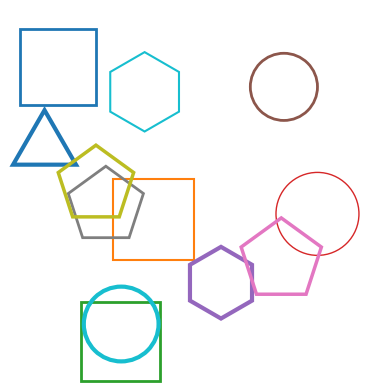[{"shape": "triangle", "thickness": 3, "radius": 0.47, "center": [0.116, 0.619]}, {"shape": "square", "thickness": 2, "radius": 0.49, "center": [0.151, 0.826]}, {"shape": "square", "thickness": 1.5, "radius": 0.53, "center": [0.399, 0.431]}, {"shape": "square", "thickness": 2, "radius": 0.51, "center": [0.312, 0.113]}, {"shape": "circle", "thickness": 1, "radius": 0.54, "center": [0.825, 0.444]}, {"shape": "hexagon", "thickness": 3, "radius": 0.47, "center": [0.574, 0.266]}, {"shape": "circle", "thickness": 2, "radius": 0.44, "center": [0.737, 0.774]}, {"shape": "pentagon", "thickness": 2.5, "radius": 0.55, "center": [0.731, 0.324]}, {"shape": "pentagon", "thickness": 2, "radius": 0.51, "center": [0.275, 0.466]}, {"shape": "pentagon", "thickness": 2.5, "radius": 0.51, "center": [0.249, 0.52]}, {"shape": "circle", "thickness": 3, "radius": 0.49, "center": [0.315, 0.158]}, {"shape": "hexagon", "thickness": 1.5, "radius": 0.52, "center": [0.376, 0.762]}]